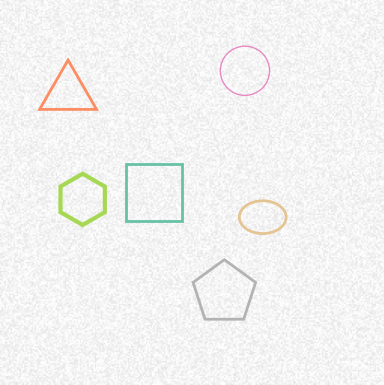[{"shape": "square", "thickness": 2, "radius": 0.37, "center": [0.4, 0.5]}, {"shape": "triangle", "thickness": 2, "radius": 0.43, "center": [0.177, 0.759]}, {"shape": "circle", "thickness": 1, "radius": 0.32, "center": [0.636, 0.816]}, {"shape": "hexagon", "thickness": 3, "radius": 0.33, "center": [0.215, 0.482]}, {"shape": "oval", "thickness": 2, "radius": 0.3, "center": [0.682, 0.436]}, {"shape": "pentagon", "thickness": 2, "radius": 0.43, "center": [0.583, 0.24]}]